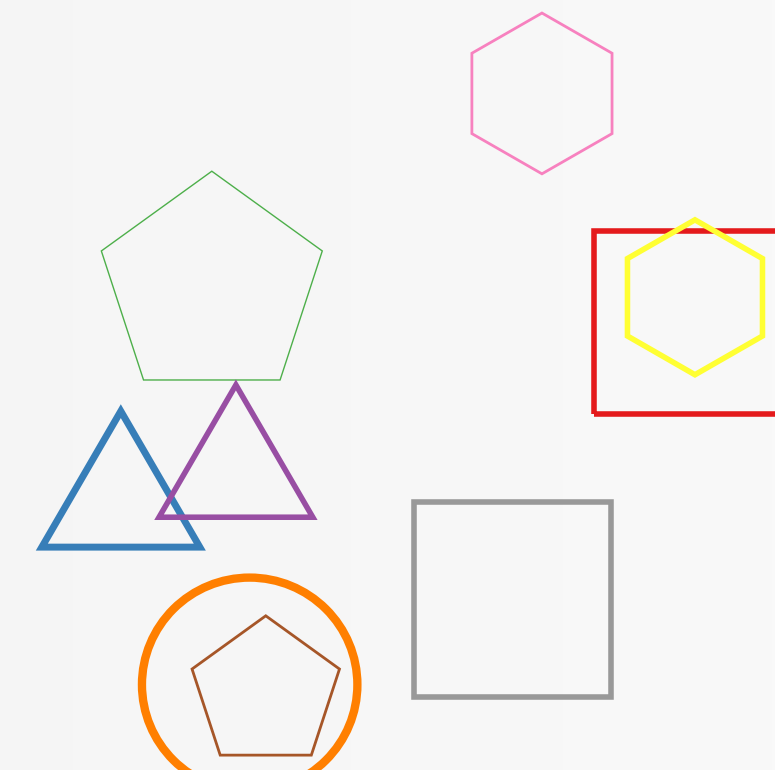[{"shape": "square", "thickness": 2, "radius": 0.59, "center": [0.885, 0.581]}, {"shape": "triangle", "thickness": 2.5, "radius": 0.59, "center": [0.156, 0.348]}, {"shape": "pentagon", "thickness": 0.5, "radius": 0.75, "center": [0.273, 0.628]}, {"shape": "triangle", "thickness": 2, "radius": 0.57, "center": [0.304, 0.386]}, {"shape": "circle", "thickness": 3, "radius": 0.69, "center": [0.322, 0.111]}, {"shape": "hexagon", "thickness": 2, "radius": 0.5, "center": [0.897, 0.614]}, {"shape": "pentagon", "thickness": 1, "radius": 0.5, "center": [0.343, 0.1]}, {"shape": "hexagon", "thickness": 1, "radius": 0.52, "center": [0.699, 0.879]}, {"shape": "square", "thickness": 2, "radius": 0.64, "center": [0.661, 0.221]}]